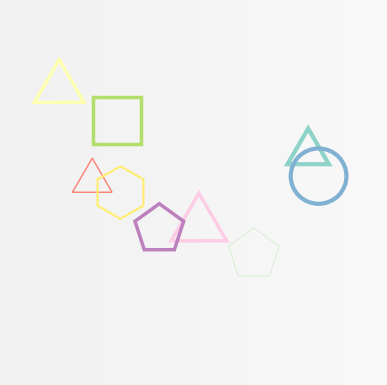[{"shape": "triangle", "thickness": 3, "radius": 0.31, "center": [0.795, 0.604]}, {"shape": "triangle", "thickness": 2.5, "radius": 0.37, "center": [0.153, 0.771]}, {"shape": "triangle", "thickness": 1, "radius": 0.3, "center": [0.238, 0.53]}, {"shape": "circle", "thickness": 3, "radius": 0.36, "center": [0.822, 0.543]}, {"shape": "square", "thickness": 2.5, "radius": 0.31, "center": [0.301, 0.688]}, {"shape": "triangle", "thickness": 2.5, "radius": 0.41, "center": [0.513, 0.416]}, {"shape": "pentagon", "thickness": 2.5, "radius": 0.33, "center": [0.411, 0.405]}, {"shape": "pentagon", "thickness": 0.5, "radius": 0.35, "center": [0.655, 0.339]}, {"shape": "hexagon", "thickness": 1.5, "radius": 0.34, "center": [0.311, 0.5]}]